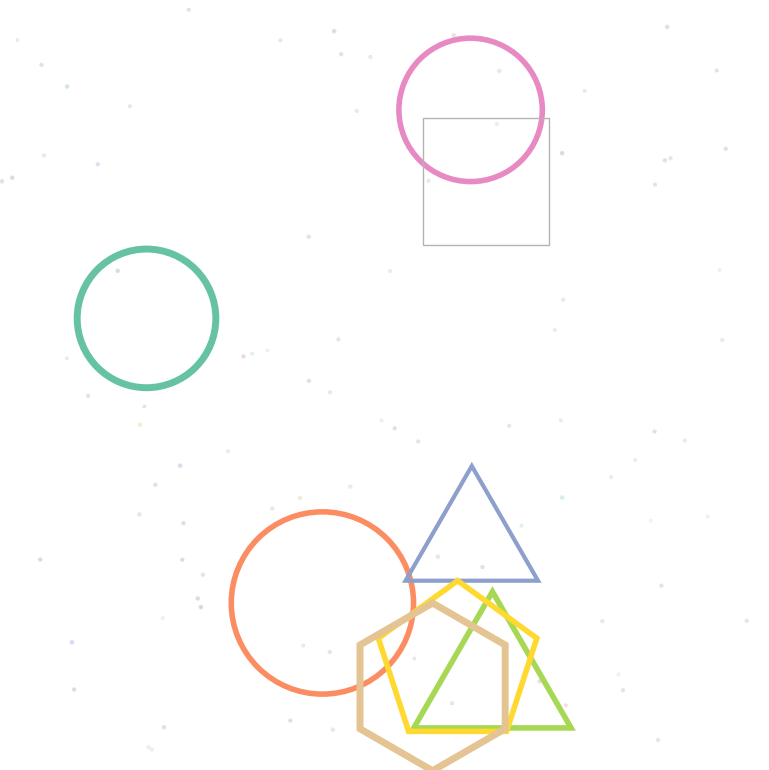[{"shape": "circle", "thickness": 2.5, "radius": 0.45, "center": [0.19, 0.587]}, {"shape": "circle", "thickness": 2, "radius": 0.59, "center": [0.419, 0.217]}, {"shape": "triangle", "thickness": 1.5, "radius": 0.5, "center": [0.613, 0.295]}, {"shape": "circle", "thickness": 2, "radius": 0.47, "center": [0.611, 0.857]}, {"shape": "triangle", "thickness": 2, "radius": 0.59, "center": [0.64, 0.114]}, {"shape": "pentagon", "thickness": 2, "radius": 0.54, "center": [0.594, 0.138]}, {"shape": "hexagon", "thickness": 2.5, "radius": 0.54, "center": [0.562, 0.108]}, {"shape": "square", "thickness": 0.5, "radius": 0.41, "center": [0.631, 0.764]}]